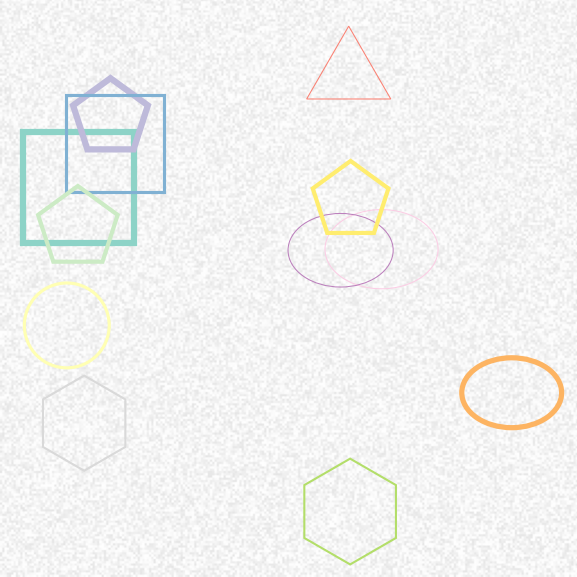[{"shape": "square", "thickness": 3, "radius": 0.48, "center": [0.136, 0.674]}, {"shape": "circle", "thickness": 1.5, "radius": 0.37, "center": [0.116, 0.436]}, {"shape": "pentagon", "thickness": 3, "radius": 0.34, "center": [0.191, 0.796]}, {"shape": "triangle", "thickness": 0.5, "radius": 0.42, "center": [0.604, 0.87]}, {"shape": "square", "thickness": 1.5, "radius": 0.42, "center": [0.2, 0.751]}, {"shape": "oval", "thickness": 2.5, "radius": 0.43, "center": [0.886, 0.319]}, {"shape": "hexagon", "thickness": 1, "radius": 0.46, "center": [0.606, 0.113]}, {"shape": "oval", "thickness": 0.5, "radius": 0.49, "center": [0.661, 0.568]}, {"shape": "hexagon", "thickness": 1, "radius": 0.41, "center": [0.146, 0.266]}, {"shape": "oval", "thickness": 0.5, "radius": 0.46, "center": [0.59, 0.566]}, {"shape": "pentagon", "thickness": 2, "radius": 0.36, "center": [0.135, 0.605]}, {"shape": "pentagon", "thickness": 2, "radius": 0.34, "center": [0.607, 0.652]}]